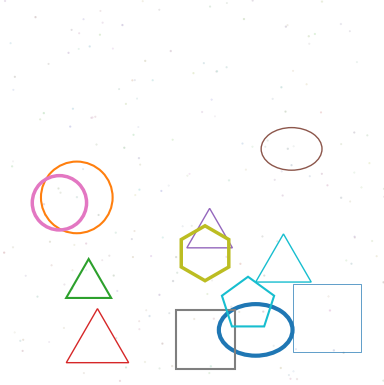[{"shape": "square", "thickness": 0.5, "radius": 0.44, "center": [0.85, 0.174]}, {"shape": "oval", "thickness": 3, "radius": 0.48, "center": [0.664, 0.143]}, {"shape": "circle", "thickness": 1.5, "radius": 0.47, "center": [0.199, 0.487]}, {"shape": "triangle", "thickness": 1.5, "radius": 0.34, "center": [0.23, 0.26]}, {"shape": "triangle", "thickness": 1, "radius": 0.47, "center": [0.253, 0.105]}, {"shape": "triangle", "thickness": 1, "radius": 0.34, "center": [0.544, 0.39]}, {"shape": "oval", "thickness": 1, "radius": 0.4, "center": [0.757, 0.613]}, {"shape": "circle", "thickness": 2.5, "radius": 0.35, "center": [0.154, 0.473]}, {"shape": "square", "thickness": 1.5, "radius": 0.38, "center": [0.533, 0.119]}, {"shape": "hexagon", "thickness": 2.5, "radius": 0.36, "center": [0.533, 0.342]}, {"shape": "triangle", "thickness": 1, "radius": 0.42, "center": [0.736, 0.309]}, {"shape": "pentagon", "thickness": 1.5, "radius": 0.36, "center": [0.644, 0.21]}]